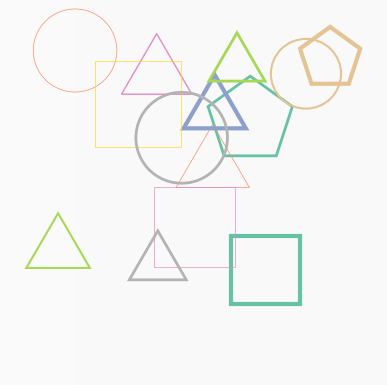[{"shape": "square", "thickness": 3, "radius": 0.44, "center": [0.686, 0.299]}, {"shape": "pentagon", "thickness": 2, "radius": 0.57, "center": [0.646, 0.688]}, {"shape": "circle", "thickness": 0.5, "radius": 0.54, "center": [0.194, 0.869]}, {"shape": "triangle", "thickness": 0.5, "radius": 0.55, "center": [0.549, 0.568]}, {"shape": "triangle", "thickness": 3, "radius": 0.46, "center": [0.554, 0.713]}, {"shape": "square", "thickness": 0.5, "radius": 0.52, "center": [0.503, 0.411]}, {"shape": "triangle", "thickness": 1, "radius": 0.52, "center": [0.404, 0.808]}, {"shape": "triangle", "thickness": 1.5, "radius": 0.47, "center": [0.15, 0.351]}, {"shape": "triangle", "thickness": 2, "radius": 0.42, "center": [0.612, 0.831]}, {"shape": "square", "thickness": 0.5, "radius": 0.56, "center": [0.356, 0.73]}, {"shape": "circle", "thickness": 1.5, "radius": 0.45, "center": [0.79, 0.808]}, {"shape": "pentagon", "thickness": 3, "radius": 0.41, "center": [0.852, 0.848]}, {"shape": "circle", "thickness": 2, "radius": 0.59, "center": [0.469, 0.642]}, {"shape": "triangle", "thickness": 2, "radius": 0.42, "center": [0.407, 0.316]}]